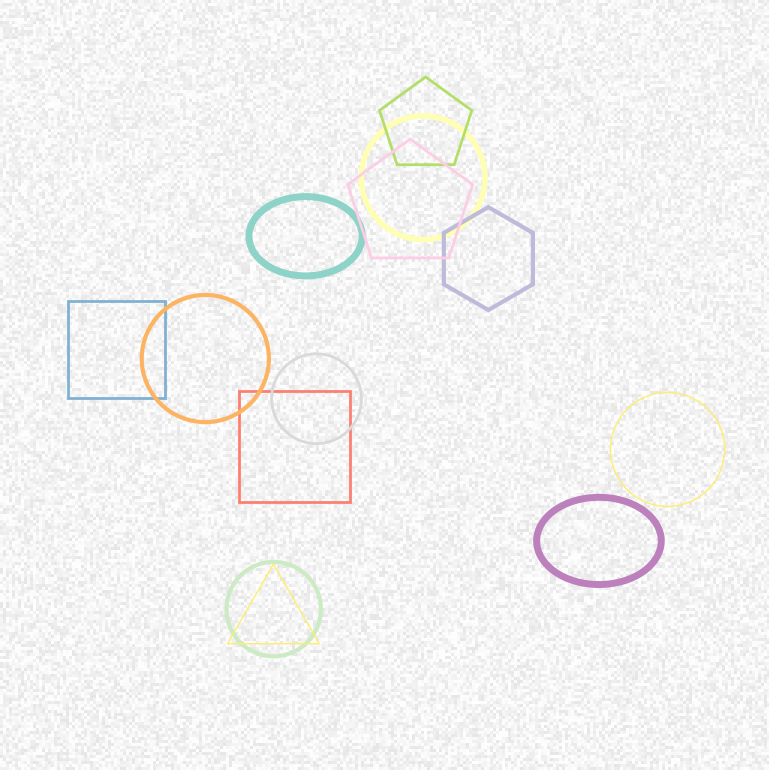[{"shape": "oval", "thickness": 2.5, "radius": 0.37, "center": [0.397, 0.693]}, {"shape": "circle", "thickness": 2, "radius": 0.4, "center": [0.549, 0.769]}, {"shape": "hexagon", "thickness": 1.5, "radius": 0.33, "center": [0.634, 0.664]}, {"shape": "square", "thickness": 1, "radius": 0.36, "center": [0.383, 0.421]}, {"shape": "square", "thickness": 1, "radius": 0.32, "center": [0.151, 0.546]}, {"shape": "circle", "thickness": 1.5, "radius": 0.41, "center": [0.267, 0.534]}, {"shape": "pentagon", "thickness": 1, "radius": 0.32, "center": [0.553, 0.837]}, {"shape": "pentagon", "thickness": 1, "radius": 0.43, "center": [0.533, 0.734]}, {"shape": "circle", "thickness": 1, "radius": 0.29, "center": [0.411, 0.482]}, {"shape": "oval", "thickness": 2.5, "radius": 0.4, "center": [0.778, 0.298]}, {"shape": "circle", "thickness": 1.5, "radius": 0.31, "center": [0.355, 0.209]}, {"shape": "triangle", "thickness": 0.5, "radius": 0.34, "center": [0.355, 0.198]}, {"shape": "circle", "thickness": 0.5, "radius": 0.37, "center": [0.867, 0.416]}]